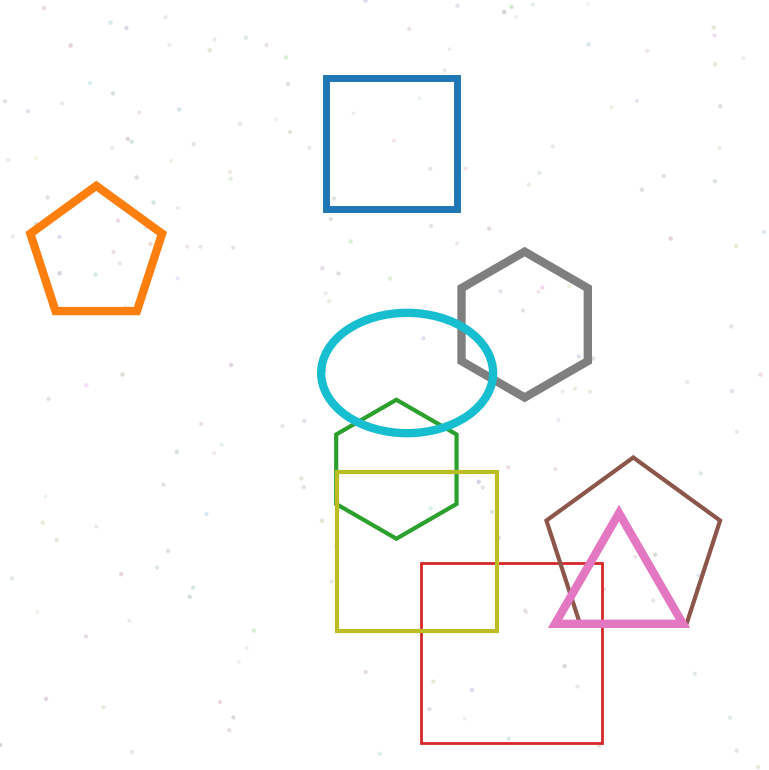[{"shape": "square", "thickness": 2.5, "radius": 0.43, "center": [0.509, 0.813]}, {"shape": "pentagon", "thickness": 3, "radius": 0.45, "center": [0.125, 0.669]}, {"shape": "hexagon", "thickness": 1.5, "radius": 0.45, "center": [0.515, 0.391]}, {"shape": "square", "thickness": 1, "radius": 0.59, "center": [0.664, 0.152]}, {"shape": "pentagon", "thickness": 1.5, "radius": 0.59, "center": [0.822, 0.287]}, {"shape": "triangle", "thickness": 3, "radius": 0.48, "center": [0.804, 0.238]}, {"shape": "hexagon", "thickness": 3, "radius": 0.47, "center": [0.681, 0.578]}, {"shape": "square", "thickness": 1.5, "radius": 0.52, "center": [0.541, 0.284]}, {"shape": "oval", "thickness": 3, "radius": 0.56, "center": [0.529, 0.516]}]